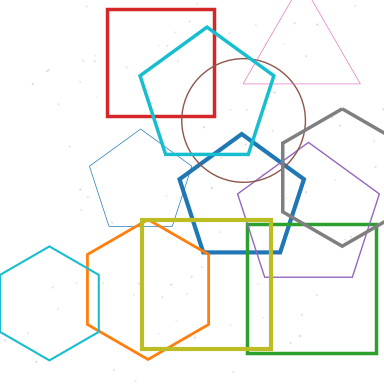[{"shape": "pentagon", "thickness": 3, "radius": 0.85, "center": [0.628, 0.482]}, {"shape": "pentagon", "thickness": 0.5, "radius": 0.7, "center": [0.365, 0.525]}, {"shape": "hexagon", "thickness": 2, "radius": 0.91, "center": [0.385, 0.248]}, {"shape": "square", "thickness": 2.5, "radius": 0.84, "center": [0.808, 0.252]}, {"shape": "square", "thickness": 2.5, "radius": 0.69, "center": [0.417, 0.838]}, {"shape": "pentagon", "thickness": 1, "radius": 0.97, "center": [0.801, 0.437]}, {"shape": "circle", "thickness": 1, "radius": 0.8, "center": [0.633, 0.687]}, {"shape": "triangle", "thickness": 0.5, "radius": 0.88, "center": [0.784, 0.87]}, {"shape": "hexagon", "thickness": 2.5, "radius": 0.89, "center": [0.889, 0.539]}, {"shape": "square", "thickness": 3, "radius": 0.84, "center": [0.535, 0.261]}, {"shape": "hexagon", "thickness": 1.5, "radius": 0.74, "center": [0.128, 0.212]}, {"shape": "pentagon", "thickness": 2.5, "radius": 0.91, "center": [0.538, 0.747]}]